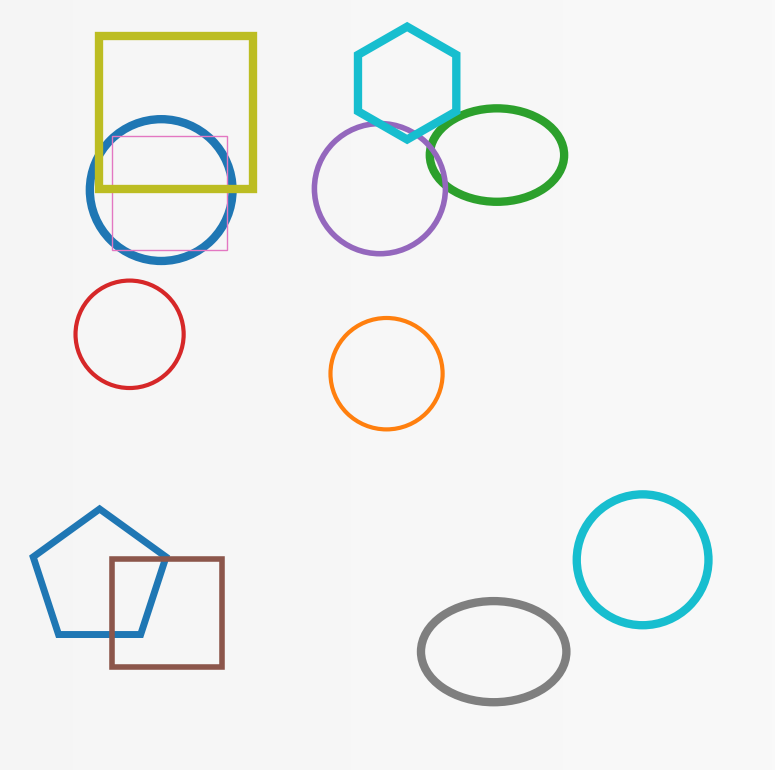[{"shape": "pentagon", "thickness": 2.5, "radius": 0.45, "center": [0.129, 0.249]}, {"shape": "circle", "thickness": 3, "radius": 0.46, "center": [0.208, 0.753]}, {"shape": "circle", "thickness": 1.5, "radius": 0.36, "center": [0.499, 0.515]}, {"shape": "oval", "thickness": 3, "radius": 0.43, "center": [0.641, 0.799]}, {"shape": "circle", "thickness": 1.5, "radius": 0.35, "center": [0.167, 0.566]}, {"shape": "circle", "thickness": 2, "radius": 0.42, "center": [0.49, 0.755]}, {"shape": "square", "thickness": 2, "radius": 0.35, "center": [0.215, 0.204]}, {"shape": "square", "thickness": 0.5, "radius": 0.37, "center": [0.219, 0.749]}, {"shape": "oval", "thickness": 3, "radius": 0.47, "center": [0.637, 0.154]}, {"shape": "square", "thickness": 3, "radius": 0.5, "center": [0.227, 0.854]}, {"shape": "hexagon", "thickness": 3, "radius": 0.37, "center": [0.525, 0.892]}, {"shape": "circle", "thickness": 3, "radius": 0.42, "center": [0.829, 0.273]}]